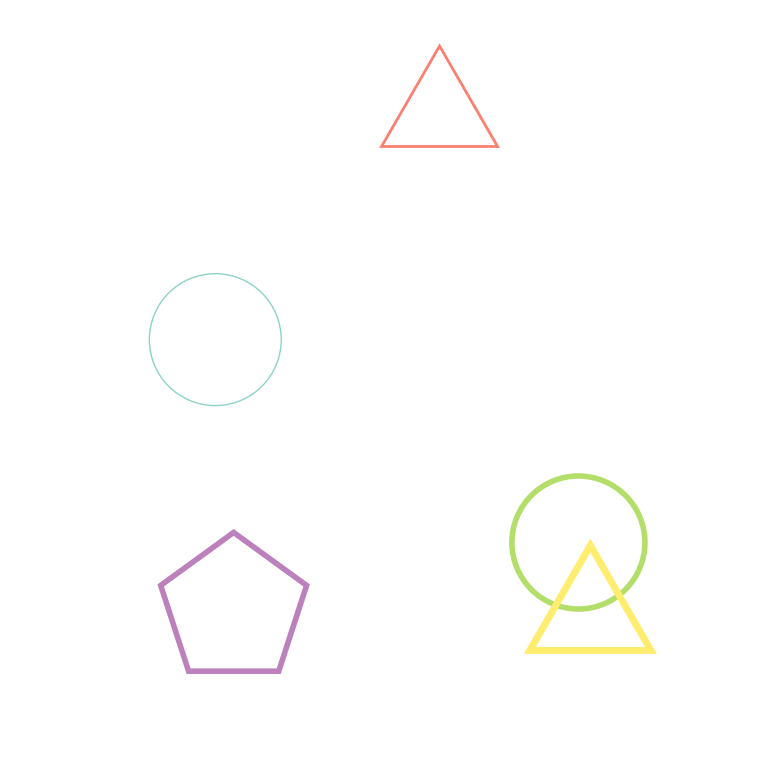[{"shape": "circle", "thickness": 0.5, "radius": 0.43, "center": [0.28, 0.559]}, {"shape": "triangle", "thickness": 1, "radius": 0.44, "center": [0.571, 0.853]}, {"shape": "circle", "thickness": 2, "radius": 0.43, "center": [0.751, 0.295]}, {"shape": "pentagon", "thickness": 2, "radius": 0.5, "center": [0.303, 0.209]}, {"shape": "triangle", "thickness": 2.5, "radius": 0.45, "center": [0.767, 0.201]}]